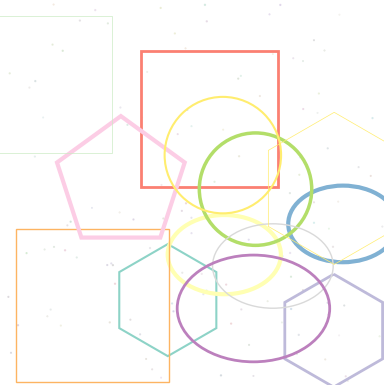[{"shape": "hexagon", "thickness": 1.5, "radius": 0.73, "center": [0.436, 0.22]}, {"shape": "oval", "thickness": 3, "radius": 0.73, "center": [0.583, 0.339]}, {"shape": "hexagon", "thickness": 2, "radius": 0.73, "center": [0.867, 0.141]}, {"shape": "square", "thickness": 2, "radius": 0.89, "center": [0.544, 0.691]}, {"shape": "oval", "thickness": 3, "radius": 0.71, "center": [0.891, 0.418]}, {"shape": "square", "thickness": 1, "radius": 0.99, "center": [0.24, 0.206]}, {"shape": "circle", "thickness": 2.5, "radius": 0.73, "center": [0.664, 0.509]}, {"shape": "pentagon", "thickness": 3, "radius": 0.87, "center": [0.314, 0.524]}, {"shape": "oval", "thickness": 1, "radius": 0.78, "center": [0.709, 0.309]}, {"shape": "oval", "thickness": 2, "radius": 0.99, "center": [0.658, 0.199]}, {"shape": "square", "thickness": 0.5, "radius": 0.89, "center": [0.113, 0.781]}, {"shape": "hexagon", "thickness": 0.5, "radius": 0.99, "center": [0.868, 0.511]}, {"shape": "circle", "thickness": 1.5, "radius": 0.76, "center": [0.579, 0.597]}]